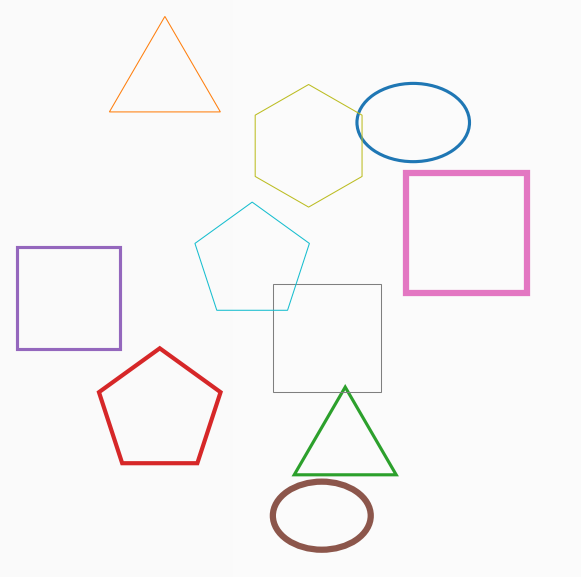[{"shape": "oval", "thickness": 1.5, "radius": 0.48, "center": [0.711, 0.787]}, {"shape": "triangle", "thickness": 0.5, "radius": 0.55, "center": [0.284, 0.86]}, {"shape": "triangle", "thickness": 1.5, "radius": 0.51, "center": [0.594, 0.228]}, {"shape": "pentagon", "thickness": 2, "radius": 0.55, "center": [0.275, 0.286]}, {"shape": "square", "thickness": 1.5, "radius": 0.44, "center": [0.118, 0.483]}, {"shape": "oval", "thickness": 3, "radius": 0.42, "center": [0.554, 0.106]}, {"shape": "square", "thickness": 3, "radius": 0.52, "center": [0.803, 0.596]}, {"shape": "square", "thickness": 0.5, "radius": 0.47, "center": [0.562, 0.414]}, {"shape": "hexagon", "thickness": 0.5, "radius": 0.53, "center": [0.531, 0.747]}, {"shape": "pentagon", "thickness": 0.5, "radius": 0.52, "center": [0.434, 0.546]}]